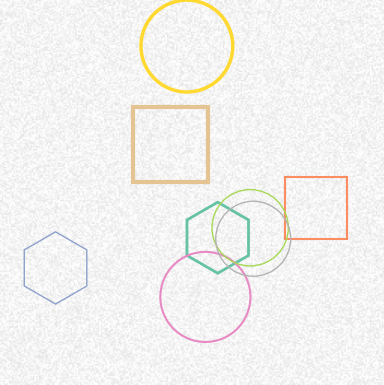[{"shape": "hexagon", "thickness": 2, "radius": 0.46, "center": [0.566, 0.383]}, {"shape": "square", "thickness": 1.5, "radius": 0.4, "center": [0.821, 0.46]}, {"shape": "hexagon", "thickness": 1, "radius": 0.47, "center": [0.144, 0.304]}, {"shape": "circle", "thickness": 1.5, "radius": 0.59, "center": [0.533, 0.229]}, {"shape": "circle", "thickness": 1, "radius": 0.5, "center": [0.65, 0.408]}, {"shape": "circle", "thickness": 2.5, "radius": 0.6, "center": [0.485, 0.88]}, {"shape": "square", "thickness": 3, "radius": 0.49, "center": [0.442, 0.624]}, {"shape": "circle", "thickness": 1, "radius": 0.49, "center": [0.658, 0.38]}]